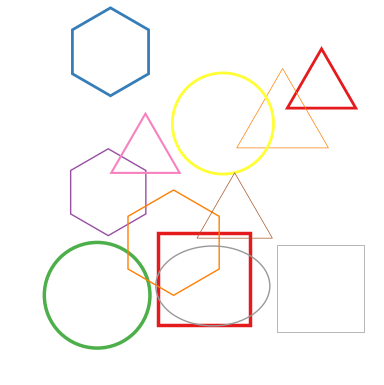[{"shape": "triangle", "thickness": 2, "radius": 0.51, "center": [0.835, 0.771]}, {"shape": "square", "thickness": 2.5, "radius": 0.6, "center": [0.53, 0.276]}, {"shape": "hexagon", "thickness": 2, "radius": 0.57, "center": [0.287, 0.865]}, {"shape": "circle", "thickness": 2.5, "radius": 0.69, "center": [0.252, 0.233]}, {"shape": "hexagon", "thickness": 1, "radius": 0.56, "center": [0.281, 0.501]}, {"shape": "hexagon", "thickness": 1, "radius": 0.68, "center": [0.451, 0.37]}, {"shape": "triangle", "thickness": 0.5, "radius": 0.69, "center": [0.734, 0.685]}, {"shape": "circle", "thickness": 2, "radius": 0.66, "center": [0.579, 0.679]}, {"shape": "triangle", "thickness": 0.5, "radius": 0.57, "center": [0.609, 0.438]}, {"shape": "triangle", "thickness": 1.5, "radius": 0.51, "center": [0.378, 0.602]}, {"shape": "square", "thickness": 0.5, "radius": 0.57, "center": [0.832, 0.251]}, {"shape": "oval", "thickness": 1, "radius": 0.74, "center": [0.553, 0.257]}]